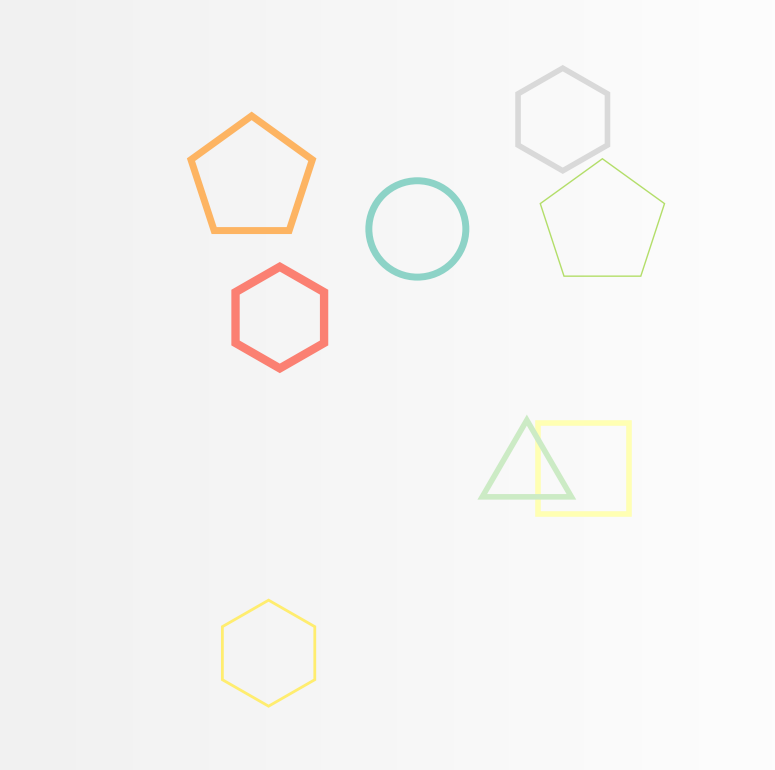[{"shape": "circle", "thickness": 2.5, "radius": 0.31, "center": [0.539, 0.703]}, {"shape": "square", "thickness": 2, "radius": 0.29, "center": [0.753, 0.392]}, {"shape": "hexagon", "thickness": 3, "radius": 0.33, "center": [0.361, 0.588]}, {"shape": "pentagon", "thickness": 2.5, "radius": 0.41, "center": [0.325, 0.767]}, {"shape": "pentagon", "thickness": 0.5, "radius": 0.42, "center": [0.777, 0.71]}, {"shape": "hexagon", "thickness": 2, "radius": 0.33, "center": [0.726, 0.845]}, {"shape": "triangle", "thickness": 2, "radius": 0.33, "center": [0.68, 0.388]}, {"shape": "hexagon", "thickness": 1, "radius": 0.34, "center": [0.347, 0.152]}]